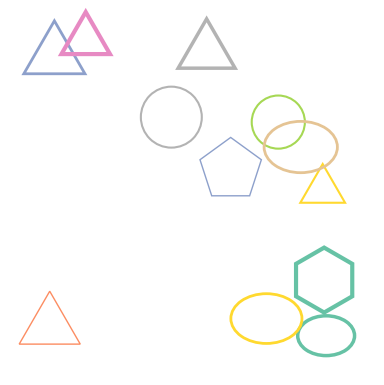[{"shape": "oval", "thickness": 2.5, "radius": 0.37, "center": [0.847, 0.128]}, {"shape": "hexagon", "thickness": 3, "radius": 0.42, "center": [0.842, 0.273]}, {"shape": "triangle", "thickness": 1, "radius": 0.46, "center": [0.129, 0.152]}, {"shape": "triangle", "thickness": 2, "radius": 0.46, "center": [0.141, 0.854]}, {"shape": "pentagon", "thickness": 1, "radius": 0.42, "center": [0.599, 0.559]}, {"shape": "triangle", "thickness": 3, "radius": 0.36, "center": [0.223, 0.896]}, {"shape": "circle", "thickness": 1.5, "radius": 0.35, "center": [0.723, 0.683]}, {"shape": "triangle", "thickness": 1.5, "radius": 0.34, "center": [0.838, 0.507]}, {"shape": "oval", "thickness": 2, "radius": 0.46, "center": [0.692, 0.173]}, {"shape": "oval", "thickness": 2, "radius": 0.48, "center": [0.781, 0.618]}, {"shape": "circle", "thickness": 1.5, "radius": 0.4, "center": [0.445, 0.696]}, {"shape": "triangle", "thickness": 2.5, "radius": 0.43, "center": [0.537, 0.866]}]